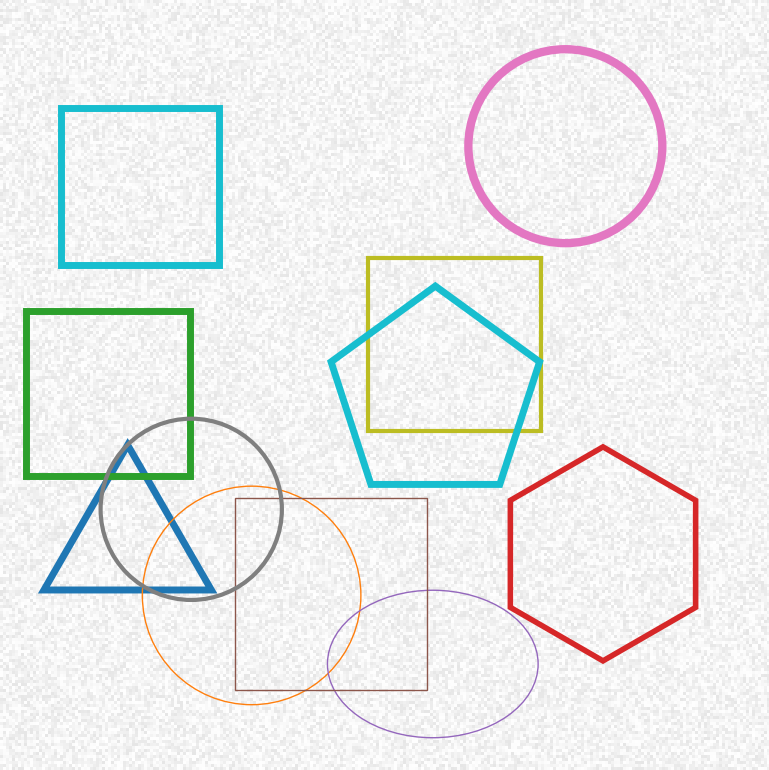[{"shape": "triangle", "thickness": 2.5, "radius": 0.63, "center": [0.166, 0.297]}, {"shape": "circle", "thickness": 0.5, "radius": 0.71, "center": [0.327, 0.227]}, {"shape": "square", "thickness": 2.5, "radius": 0.53, "center": [0.14, 0.489]}, {"shape": "hexagon", "thickness": 2, "radius": 0.69, "center": [0.783, 0.281]}, {"shape": "oval", "thickness": 0.5, "radius": 0.68, "center": [0.562, 0.138]}, {"shape": "square", "thickness": 0.5, "radius": 0.62, "center": [0.43, 0.228]}, {"shape": "circle", "thickness": 3, "radius": 0.63, "center": [0.734, 0.81]}, {"shape": "circle", "thickness": 1.5, "radius": 0.59, "center": [0.248, 0.339]}, {"shape": "square", "thickness": 1.5, "radius": 0.56, "center": [0.59, 0.553]}, {"shape": "pentagon", "thickness": 2.5, "radius": 0.71, "center": [0.565, 0.486]}, {"shape": "square", "thickness": 2.5, "radius": 0.51, "center": [0.182, 0.758]}]